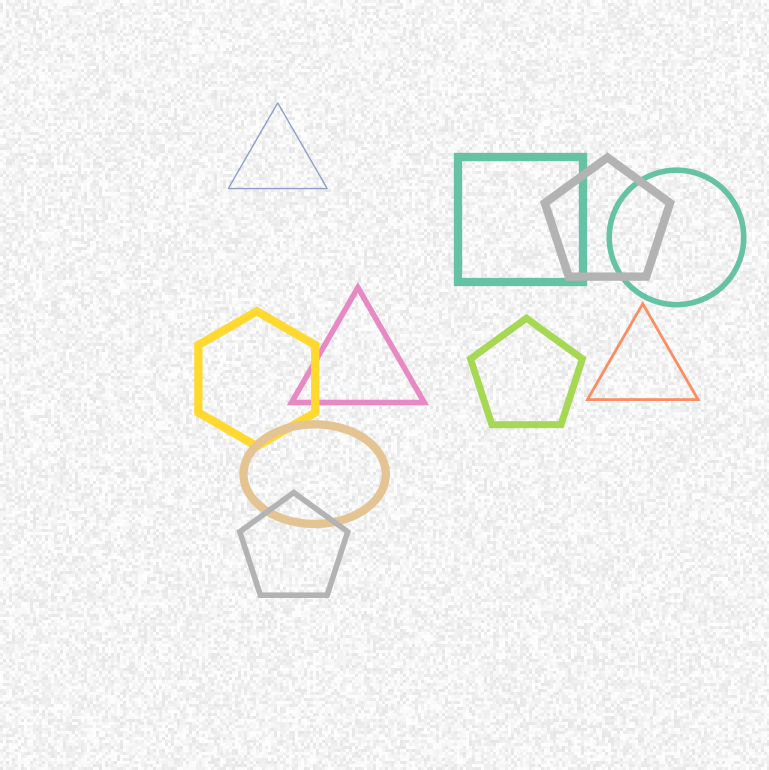[{"shape": "circle", "thickness": 2, "radius": 0.44, "center": [0.879, 0.692]}, {"shape": "square", "thickness": 3, "radius": 0.41, "center": [0.676, 0.715]}, {"shape": "triangle", "thickness": 1, "radius": 0.41, "center": [0.835, 0.523]}, {"shape": "triangle", "thickness": 0.5, "radius": 0.37, "center": [0.361, 0.792]}, {"shape": "triangle", "thickness": 2, "radius": 0.5, "center": [0.465, 0.527]}, {"shape": "pentagon", "thickness": 2.5, "radius": 0.38, "center": [0.684, 0.51]}, {"shape": "hexagon", "thickness": 3, "radius": 0.44, "center": [0.334, 0.508]}, {"shape": "oval", "thickness": 3, "radius": 0.46, "center": [0.409, 0.384]}, {"shape": "pentagon", "thickness": 2, "radius": 0.37, "center": [0.382, 0.287]}, {"shape": "pentagon", "thickness": 3, "radius": 0.43, "center": [0.789, 0.71]}]